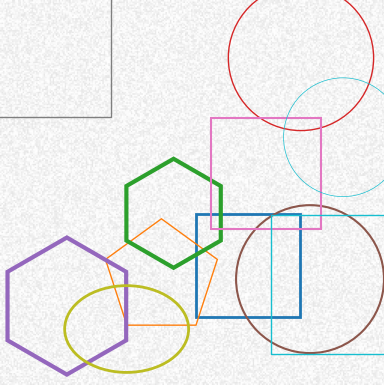[{"shape": "square", "thickness": 2, "radius": 0.67, "center": [0.644, 0.311]}, {"shape": "pentagon", "thickness": 1, "radius": 0.76, "center": [0.419, 0.279]}, {"shape": "hexagon", "thickness": 3, "radius": 0.71, "center": [0.451, 0.446]}, {"shape": "circle", "thickness": 1, "radius": 0.94, "center": [0.782, 0.85]}, {"shape": "hexagon", "thickness": 3, "radius": 0.89, "center": [0.174, 0.205]}, {"shape": "circle", "thickness": 1.5, "radius": 0.96, "center": [0.805, 0.275]}, {"shape": "square", "thickness": 1.5, "radius": 0.72, "center": [0.691, 0.549]}, {"shape": "square", "thickness": 1, "radius": 0.89, "center": [0.11, 0.875]}, {"shape": "oval", "thickness": 2, "radius": 0.8, "center": [0.329, 0.145]}, {"shape": "square", "thickness": 1, "radius": 0.9, "center": [0.884, 0.26]}, {"shape": "circle", "thickness": 0.5, "radius": 0.77, "center": [0.891, 0.644]}]